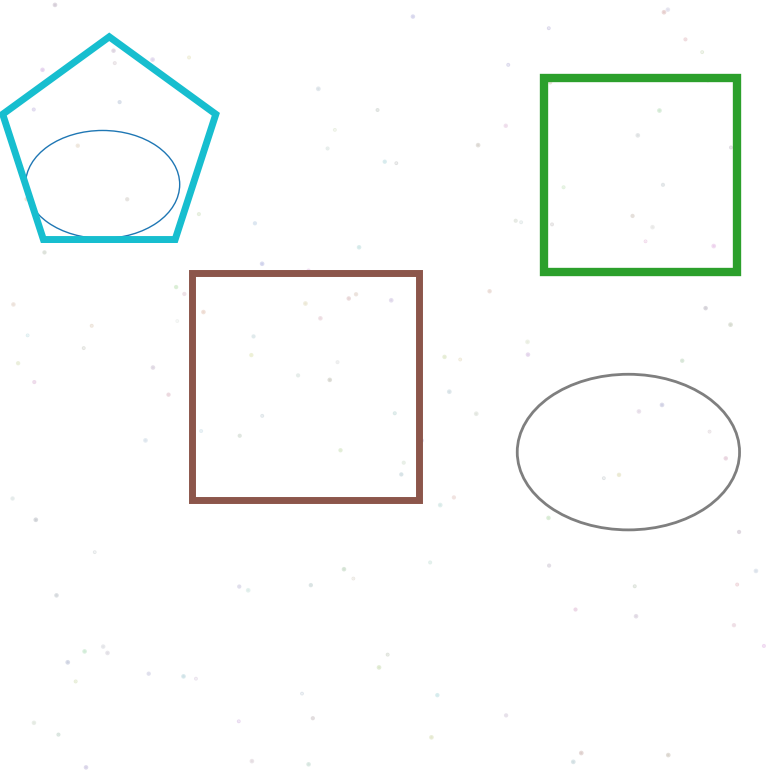[{"shape": "oval", "thickness": 0.5, "radius": 0.5, "center": [0.133, 0.76]}, {"shape": "square", "thickness": 3, "radius": 0.63, "center": [0.831, 0.773]}, {"shape": "square", "thickness": 2.5, "radius": 0.74, "center": [0.397, 0.498]}, {"shape": "oval", "thickness": 1, "radius": 0.72, "center": [0.816, 0.413]}, {"shape": "pentagon", "thickness": 2.5, "radius": 0.73, "center": [0.142, 0.807]}]